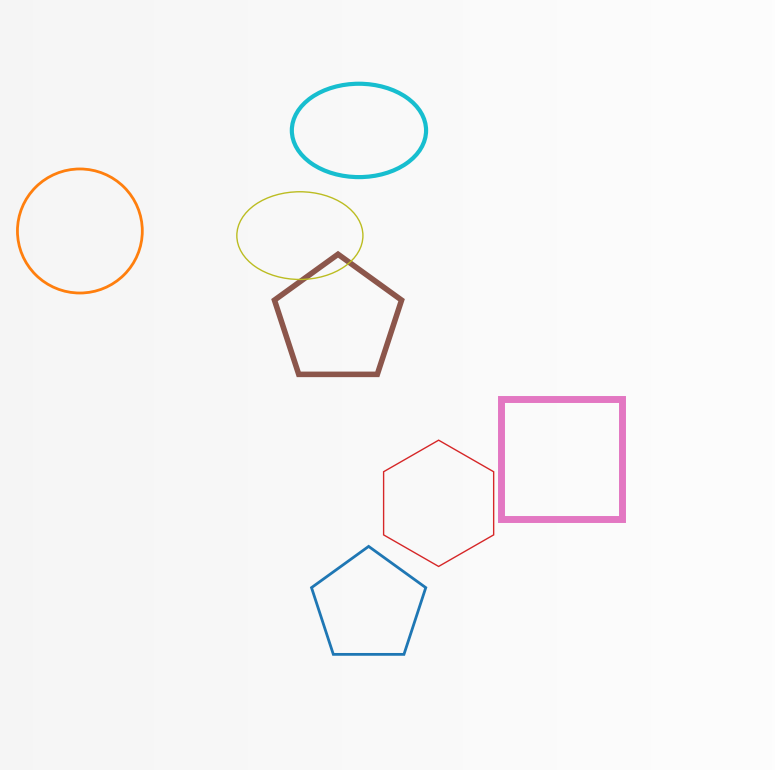[{"shape": "pentagon", "thickness": 1, "radius": 0.39, "center": [0.476, 0.213]}, {"shape": "circle", "thickness": 1, "radius": 0.4, "center": [0.103, 0.7]}, {"shape": "hexagon", "thickness": 0.5, "radius": 0.41, "center": [0.566, 0.346]}, {"shape": "pentagon", "thickness": 2, "radius": 0.43, "center": [0.436, 0.584]}, {"shape": "square", "thickness": 2.5, "radius": 0.39, "center": [0.725, 0.404]}, {"shape": "oval", "thickness": 0.5, "radius": 0.41, "center": [0.387, 0.694]}, {"shape": "oval", "thickness": 1.5, "radius": 0.43, "center": [0.463, 0.831]}]